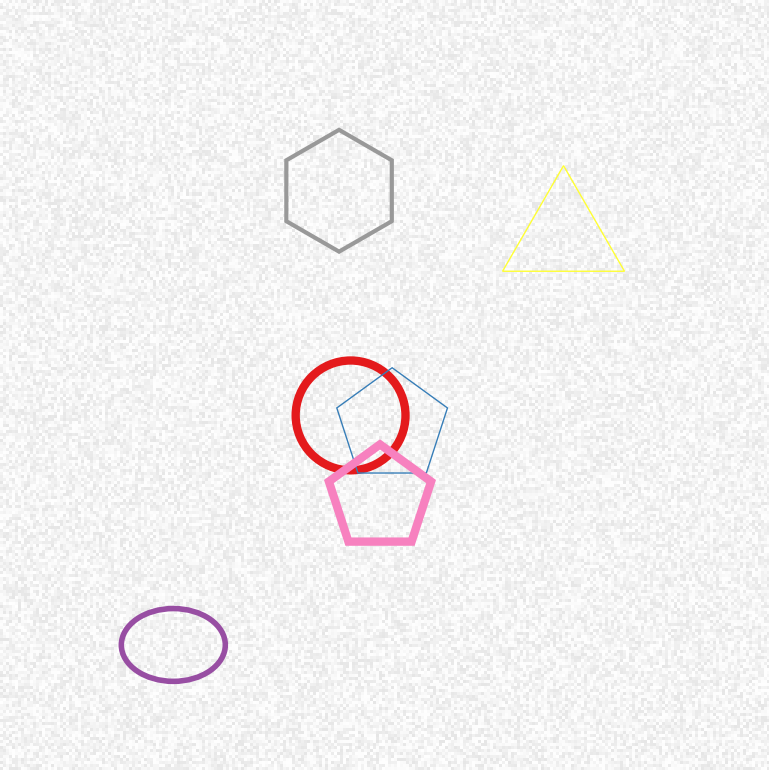[{"shape": "circle", "thickness": 3, "radius": 0.36, "center": [0.455, 0.461]}, {"shape": "pentagon", "thickness": 0.5, "radius": 0.38, "center": [0.509, 0.447]}, {"shape": "oval", "thickness": 2, "radius": 0.34, "center": [0.225, 0.162]}, {"shape": "triangle", "thickness": 0.5, "radius": 0.46, "center": [0.732, 0.693]}, {"shape": "pentagon", "thickness": 3, "radius": 0.35, "center": [0.493, 0.353]}, {"shape": "hexagon", "thickness": 1.5, "radius": 0.4, "center": [0.44, 0.752]}]